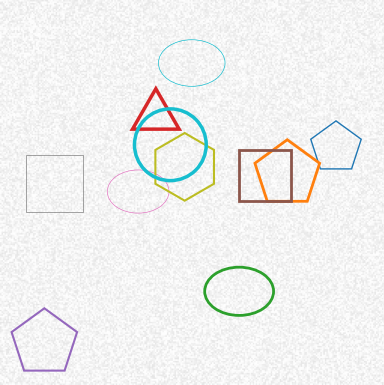[{"shape": "pentagon", "thickness": 1, "radius": 0.34, "center": [0.873, 0.617]}, {"shape": "pentagon", "thickness": 2, "radius": 0.44, "center": [0.746, 0.549]}, {"shape": "oval", "thickness": 2, "radius": 0.45, "center": [0.621, 0.243]}, {"shape": "triangle", "thickness": 2.5, "radius": 0.35, "center": [0.405, 0.7]}, {"shape": "pentagon", "thickness": 1.5, "radius": 0.45, "center": [0.115, 0.11]}, {"shape": "square", "thickness": 2, "radius": 0.34, "center": [0.687, 0.544]}, {"shape": "oval", "thickness": 0.5, "radius": 0.4, "center": [0.359, 0.503]}, {"shape": "square", "thickness": 0.5, "radius": 0.37, "center": [0.141, 0.524]}, {"shape": "hexagon", "thickness": 1.5, "radius": 0.44, "center": [0.48, 0.567]}, {"shape": "circle", "thickness": 2.5, "radius": 0.47, "center": [0.442, 0.624]}, {"shape": "oval", "thickness": 0.5, "radius": 0.43, "center": [0.498, 0.836]}]